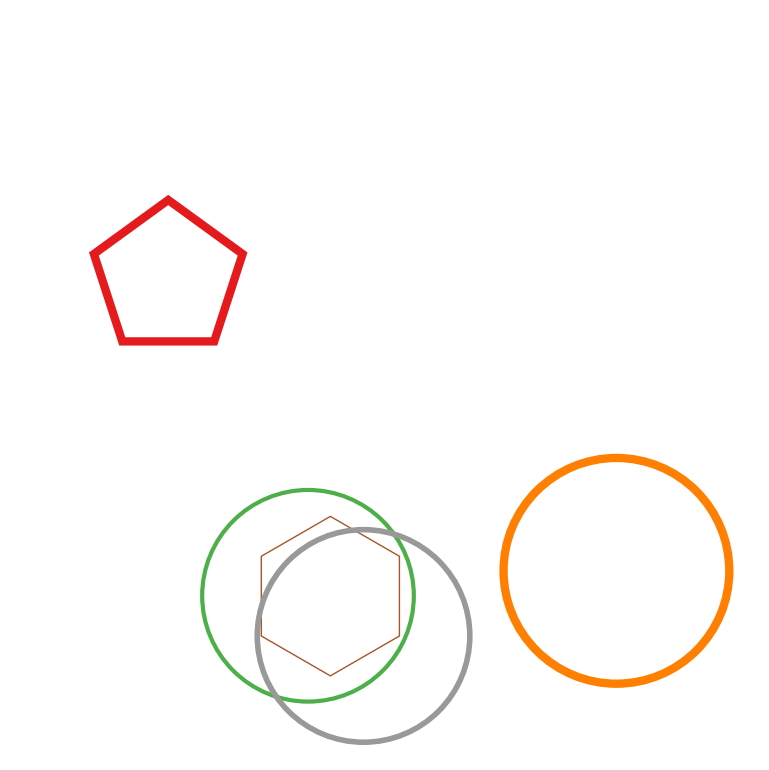[{"shape": "pentagon", "thickness": 3, "radius": 0.51, "center": [0.218, 0.639]}, {"shape": "circle", "thickness": 1.5, "radius": 0.69, "center": [0.4, 0.226]}, {"shape": "circle", "thickness": 3, "radius": 0.73, "center": [0.801, 0.259]}, {"shape": "hexagon", "thickness": 0.5, "radius": 0.52, "center": [0.429, 0.226]}, {"shape": "circle", "thickness": 2, "radius": 0.69, "center": [0.472, 0.174]}]